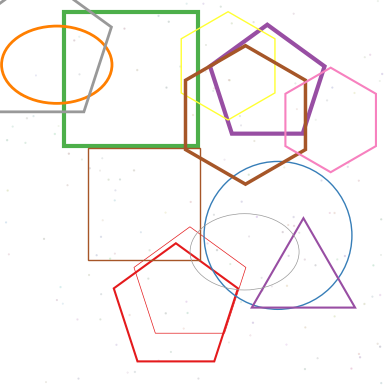[{"shape": "pentagon", "thickness": 1.5, "radius": 0.85, "center": [0.457, 0.199]}, {"shape": "pentagon", "thickness": 0.5, "radius": 0.76, "center": [0.493, 0.258]}, {"shape": "circle", "thickness": 1, "radius": 0.96, "center": [0.722, 0.389]}, {"shape": "square", "thickness": 3, "radius": 0.87, "center": [0.339, 0.794]}, {"shape": "triangle", "thickness": 1.5, "radius": 0.77, "center": [0.788, 0.278]}, {"shape": "pentagon", "thickness": 3, "radius": 0.78, "center": [0.694, 0.779]}, {"shape": "oval", "thickness": 2, "radius": 0.72, "center": [0.147, 0.832]}, {"shape": "hexagon", "thickness": 1, "radius": 0.7, "center": [0.592, 0.829]}, {"shape": "hexagon", "thickness": 2.5, "radius": 0.9, "center": [0.638, 0.702]}, {"shape": "square", "thickness": 1, "radius": 0.73, "center": [0.374, 0.471]}, {"shape": "hexagon", "thickness": 1.5, "radius": 0.68, "center": [0.859, 0.688]}, {"shape": "oval", "thickness": 0.5, "radius": 0.71, "center": [0.635, 0.346]}, {"shape": "pentagon", "thickness": 2, "radius": 0.98, "center": [0.102, 0.869]}]